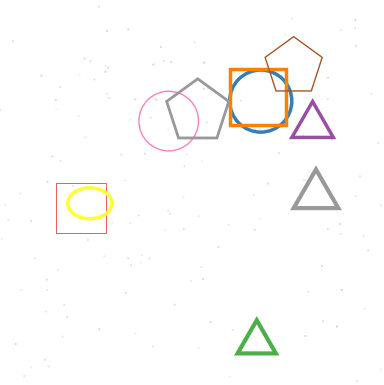[{"shape": "square", "thickness": 0.5, "radius": 0.32, "center": [0.21, 0.461]}, {"shape": "circle", "thickness": 2.5, "radius": 0.4, "center": [0.677, 0.737]}, {"shape": "triangle", "thickness": 3, "radius": 0.29, "center": [0.667, 0.111]}, {"shape": "triangle", "thickness": 2.5, "radius": 0.31, "center": [0.812, 0.674]}, {"shape": "square", "thickness": 2.5, "radius": 0.36, "center": [0.67, 0.748]}, {"shape": "oval", "thickness": 2.5, "radius": 0.29, "center": [0.233, 0.472]}, {"shape": "pentagon", "thickness": 1, "radius": 0.39, "center": [0.763, 0.827]}, {"shape": "circle", "thickness": 1, "radius": 0.39, "center": [0.438, 0.686]}, {"shape": "pentagon", "thickness": 2, "radius": 0.42, "center": [0.514, 0.71]}, {"shape": "triangle", "thickness": 3, "radius": 0.33, "center": [0.821, 0.493]}]